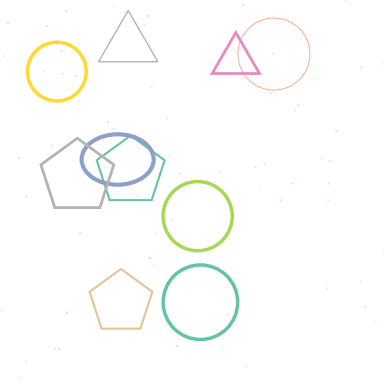[{"shape": "pentagon", "thickness": 1.5, "radius": 0.46, "center": [0.339, 0.555]}, {"shape": "circle", "thickness": 2.5, "radius": 0.48, "center": [0.521, 0.215]}, {"shape": "circle", "thickness": 0.5, "radius": 0.47, "center": [0.712, 0.86]}, {"shape": "oval", "thickness": 3, "radius": 0.47, "center": [0.306, 0.586]}, {"shape": "triangle", "thickness": 2, "radius": 0.35, "center": [0.612, 0.844]}, {"shape": "circle", "thickness": 2.5, "radius": 0.45, "center": [0.513, 0.439]}, {"shape": "circle", "thickness": 2.5, "radius": 0.38, "center": [0.148, 0.814]}, {"shape": "pentagon", "thickness": 1.5, "radius": 0.43, "center": [0.314, 0.216]}, {"shape": "triangle", "thickness": 1, "radius": 0.44, "center": [0.333, 0.884]}, {"shape": "pentagon", "thickness": 2, "radius": 0.5, "center": [0.201, 0.541]}]